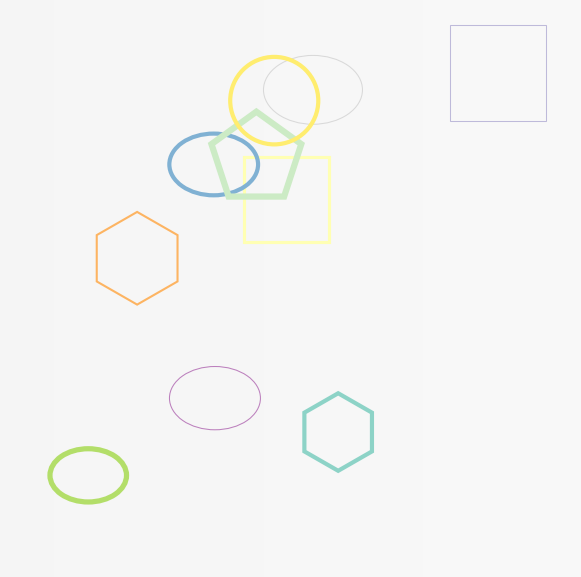[{"shape": "hexagon", "thickness": 2, "radius": 0.34, "center": [0.582, 0.251]}, {"shape": "square", "thickness": 1.5, "radius": 0.37, "center": [0.493, 0.653]}, {"shape": "square", "thickness": 0.5, "radius": 0.41, "center": [0.856, 0.873]}, {"shape": "oval", "thickness": 2, "radius": 0.38, "center": [0.368, 0.714]}, {"shape": "hexagon", "thickness": 1, "radius": 0.4, "center": [0.236, 0.552]}, {"shape": "oval", "thickness": 2.5, "radius": 0.33, "center": [0.152, 0.176]}, {"shape": "oval", "thickness": 0.5, "radius": 0.43, "center": [0.538, 0.844]}, {"shape": "oval", "thickness": 0.5, "radius": 0.39, "center": [0.37, 0.31]}, {"shape": "pentagon", "thickness": 3, "radius": 0.41, "center": [0.441, 0.724]}, {"shape": "circle", "thickness": 2, "radius": 0.38, "center": [0.472, 0.825]}]